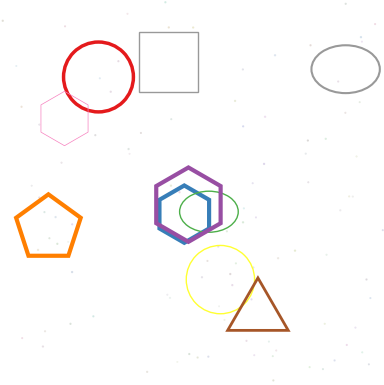[{"shape": "circle", "thickness": 2.5, "radius": 0.45, "center": [0.256, 0.8]}, {"shape": "hexagon", "thickness": 3, "radius": 0.37, "center": [0.479, 0.444]}, {"shape": "oval", "thickness": 1, "radius": 0.38, "center": [0.543, 0.45]}, {"shape": "hexagon", "thickness": 3, "radius": 0.48, "center": [0.489, 0.468]}, {"shape": "pentagon", "thickness": 3, "radius": 0.44, "center": [0.126, 0.407]}, {"shape": "circle", "thickness": 1, "radius": 0.44, "center": [0.572, 0.274]}, {"shape": "triangle", "thickness": 2, "radius": 0.45, "center": [0.67, 0.187]}, {"shape": "hexagon", "thickness": 0.5, "radius": 0.35, "center": [0.168, 0.692]}, {"shape": "oval", "thickness": 1.5, "radius": 0.44, "center": [0.898, 0.82]}, {"shape": "square", "thickness": 1, "radius": 0.38, "center": [0.439, 0.839]}]